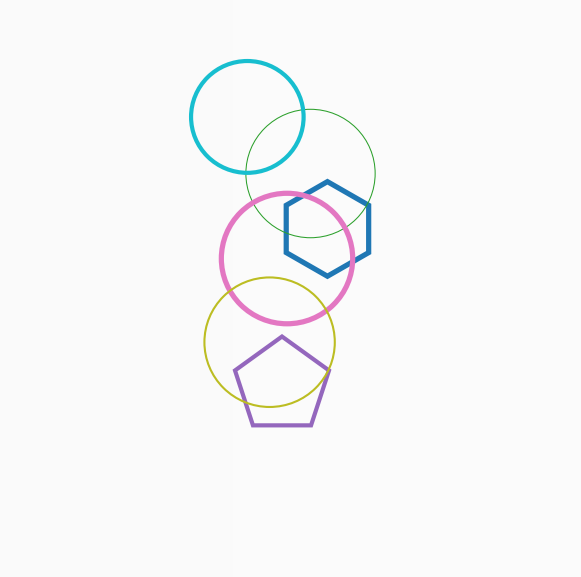[{"shape": "hexagon", "thickness": 2.5, "radius": 0.41, "center": [0.563, 0.603]}, {"shape": "circle", "thickness": 0.5, "radius": 0.56, "center": [0.534, 0.699]}, {"shape": "pentagon", "thickness": 2, "radius": 0.43, "center": [0.485, 0.331]}, {"shape": "circle", "thickness": 2.5, "radius": 0.56, "center": [0.494, 0.551]}, {"shape": "circle", "thickness": 1, "radius": 0.56, "center": [0.464, 0.407]}, {"shape": "circle", "thickness": 2, "radius": 0.48, "center": [0.426, 0.797]}]